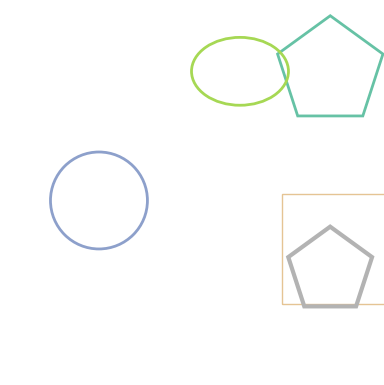[{"shape": "pentagon", "thickness": 2, "radius": 0.72, "center": [0.858, 0.815]}, {"shape": "circle", "thickness": 2, "radius": 0.63, "center": [0.257, 0.479]}, {"shape": "oval", "thickness": 2, "radius": 0.63, "center": [0.623, 0.815]}, {"shape": "square", "thickness": 1, "radius": 0.72, "center": [0.874, 0.353]}, {"shape": "pentagon", "thickness": 3, "radius": 0.57, "center": [0.858, 0.297]}]